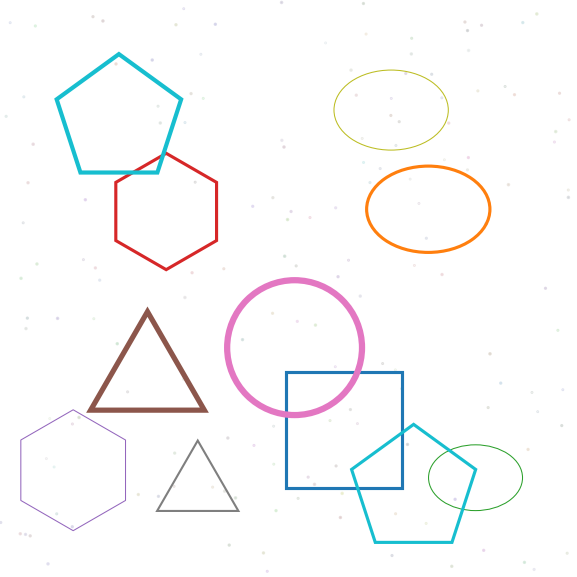[{"shape": "square", "thickness": 1.5, "radius": 0.5, "center": [0.596, 0.255]}, {"shape": "oval", "thickness": 1.5, "radius": 0.53, "center": [0.742, 0.637]}, {"shape": "oval", "thickness": 0.5, "radius": 0.41, "center": [0.823, 0.172]}, {"shape": "hexagon", "thickness": 1.5, "radius": 0.5, "center": [0.288, 0.633]}, {"shape": "hexagon", "thickness": 0.5, "radius": 0.52, "center": [0.127, 0.185]}, {"shape": "triangle", "thickness": 2.5, "radius": 0.57, "center": [0.255, 0.346]}, {"shape": "circle", "thickness": 3, "radius": 0.58, "center": [0.51, 0.397]}, {"shape": "triangle", "thickness": 1, "radius": 0.41, "center": [0.342, 0.155]}, {"shape": "oval", "thickness": 0.5, "radius": 0.49, "center": [0.677, 0.809]}, {"shape": "pentagon", "thickness": 2, "radius": 0.57, "center": [0.206, 0.792]}, {"shape": "pentagon", "thickness": 1.5, "radius": 0.56, "center": [0.716, 0.151]}]